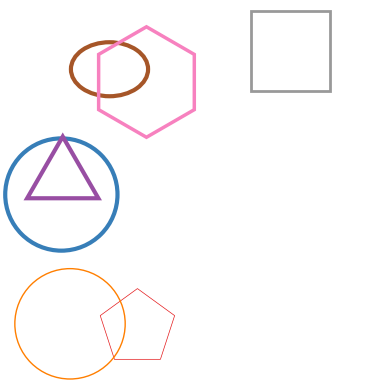[{"shape": "pentagon", "thickness": 0.5, "radius": 0.51, "center": [0.357, 0.149]}, {"shape": "circle", "thickness": 3, "radius": 0.73, "center": [0.159, 0.495]}, {"shape": "triangle", "thickness": 3, "radius": 0.53, "center": [0.163, 0.538]}, {"shape": "circle", "thickness": 1, "radius": 0.72, "center": [0.182, 0.159]}, {"shape": "oval", "thickness": 3, "radius": 0.5, "center": [0.284, 0.82]}, {"shape": "hexagon", "thickness": 2.5, "radius": 0.72, "center": [0.38, 0.787]}, {"shape": "square", "thickness": 2, "radius": 0.51, "center": [0.755, 0.867]}]